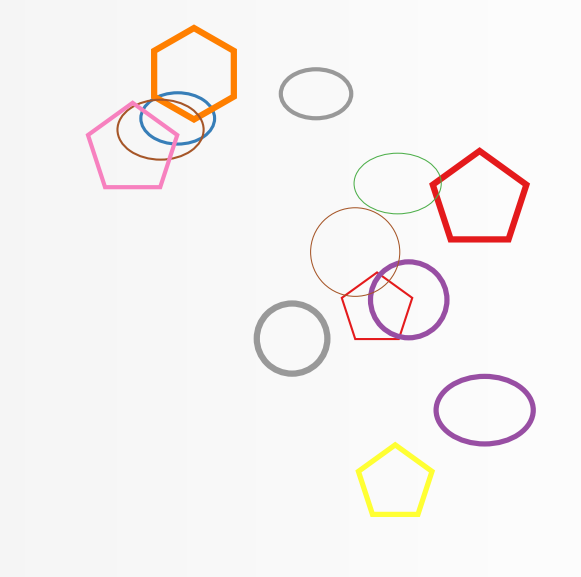[{"shape": "pentagon", "thickness": 3, "radius": 0.42, "center": [0.825, 0.653]}, {"shape": "pentagon", "thickness": 1, "radius": 0.32, "center": [0.649, 0.464]}, {"shape": "oval", "thickness": 1.5, "radius": 0.32, "center": [0.306, 0.794]}, {"shape": "oval", "thickness": 0.5, "radius": 0.38, "center": [0.684, 0.681]}, {"shape": "circle", "thickness": 2.5, "radius": 0.33, "center": [0.703, 0.48]}, {"shape": "oval", "thickness": 2.5, "radius": 0.42, "center": [0.834, 0.289]}, {"shape": "hexagon", "thickness": 3, "radius": 0.4, "center": [0.334, 0.871]}, {"shape": "pentagon", "thickness": 2.5, "radius": 0.33, "center": [0.68, 0.162]}, {"shape": "oval", "thickness": 1, "radius": 0.37, "center": [0.276, 0.775]}, {"shape": "circle", "thickness": 0.5, "radius": 0.38, "center": [0.611, 0.563]}, {"shape": "pentagon", "thickness": 2, "radius": 0.4, "center": [0.228, 0.74]}, {"shape": "oval", "thickness": 2, "radius": 0.3, "center": [0.544, 0.837]}, {"shape": "circle", "thickness": 3, "radius": 0.3, "center": [0.503, 0.413]}]